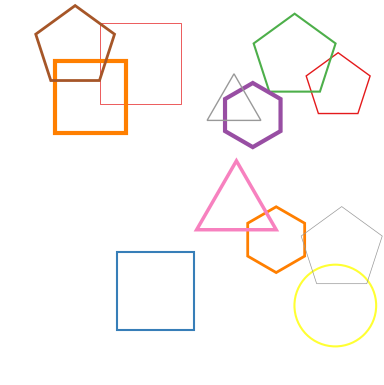[{"shape": "square", "thickness": 0.5, "radius": 0.53, "center": [0.366, 0.836]}, {"shape": "pentagon", "thickness": 1, "radius": 0.44, "center": [0.878, 0.776]}, {"shape": "square", "thickness": 1.5, "radius": 0.5, "center": [0.404, 0.244]}, {"shape": "pentagon", "thickness": 1.5, "radius": 0.56, "center": [0.765, 0.853]}, {"shape": "hexagon", "thickness": 3, "radius": 0.42, "center": [0.657, 0.701]}, {"shape": "hexagon", "thickness": 2, "radius": 0.43, "center": [0.717, 0.377]}, {"shape": "square", "thickness": 3, "radius": 0.47, "center": [0.235, 0.749]}, {"shape": "circle", "thickness": 1.5, "radius": 0.53, "center": [0.871, 0.206]}, {"shape": "pentagon", "thickness": 2, "radius": 0.54, "center": [0.195, 0.878]}, {"shape": "triangle", "thickness": 2.5, "radius": 0.6, "center": [0.614, 0.463]}, {"shape": "pentagon", "thickness": 0.5, "radius": 0.55, "center": [0.888, 0.353]}, {"shape": "triangle", "thickness": 1, "radius": 0.4, "center": [0.608, 0.728]}]